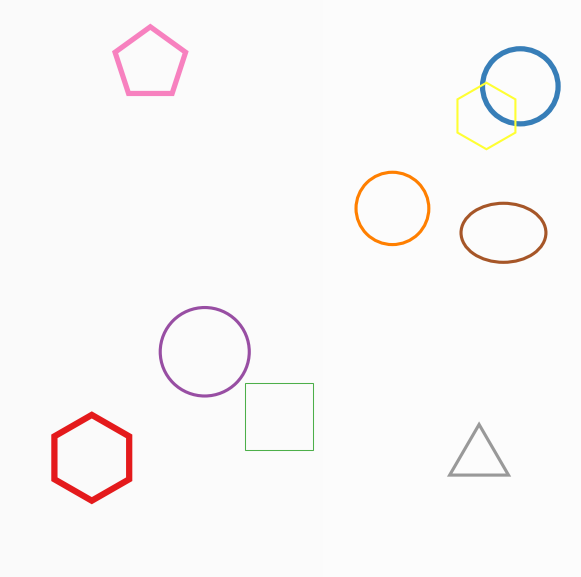[{"shape": "hexagon", "thickness": 3, "radius": 0.37, "center": [0.158, 0.206]}, {"shape": "circle", "thickness": 2.5, "radius": 0.33, "center": [0.895, 0.85]}, {"shape": "square", "thickness": 0.5, "radius": 0.29, "center": [0.48, 0.277]}, {"shape": "circle", "thickness": 1.5, "radius": 0.38, "center": [0.352, 0.39]}, {"shape": "circle", "thickness": 1.5, "radius": 0.31, "center": [0.675, 0.638]}, {"shape": "hexagon", "thickness": 1, "radius": 0.29, "center": [0.837, 0.798]}, {"shape": "oval", "thickness": 1.5, "radius": 0.37, "center": [0.866, 0.596]}, {"shape": "pentagon", "thickness": 2.5, "radius": 0.32, "center": [0.259, 0.889]}, {"shape": "triangle", "thickness": 1.5, "radius": 0.29, "center": [0.824, 0.206]}]